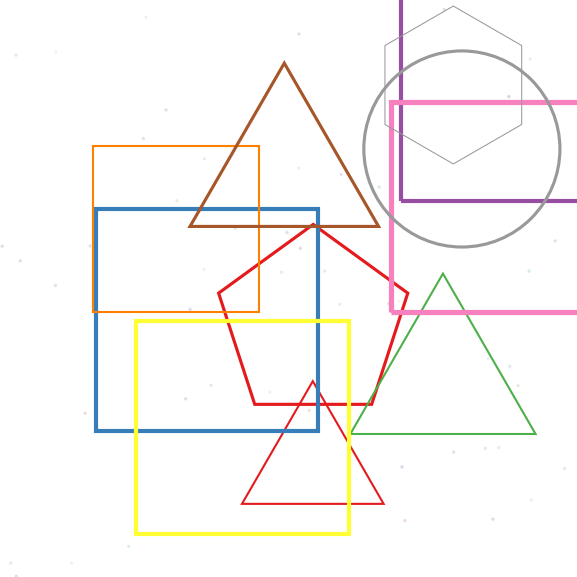[{"shape": "triangle", "thickness": 1, "radius": 0.71, "center": [0.542, 0.197]}, {"shape": "pentagon", "thickness": 1.5, "radius": 0.86, "center": [0.542, 0.438]}, {"shape": "square", "thickness": 2, "radius": 0.96, "center": [0.359, 0.445]}, {"shape": "triangle", "thickness": 1, "radius": 0.93, "center": [0.767, 0.34]}, {"shape": "square", "thickness": 2, "radius": 0.94, "center": [0.881, 0.839]}, {"shape": "square", "thickness": 1, "radius": 0.72, "center": [0.305, 0.603]}, {"shape": "square", "thickness": 2, "radius": 0.92, "center": [0.42, 0.258]}, {"shape": "triangle", "thickness": 1.5, "radius": 0.94, "center": [0.492, 0.701]}, {"shape": "square", "thickness": 2.5, "radius": 0.91, "center": [0.858, 0.641]}, {"shape": "hexagon", "thickness": 0.5, "radius": 0.68, "center": [0.785, 0.852]}, {"shape": "circle", "thickness": 1.5, "radius": 0.85, "center": [0.8, 0.741]}]